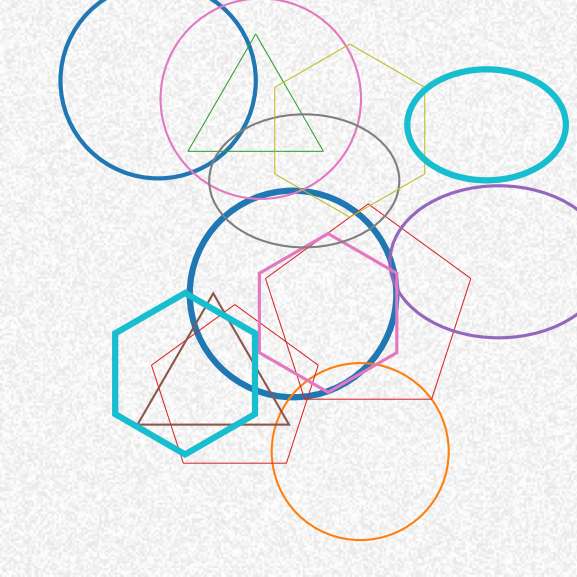[{"shape": "circle", "thickness": 2, "radius": 0.85, "center": [0.274, 0.859]}, {"shape": "circle", "thickness": 3, "radius": 0.89, "center": [0.507, 0.49]}, {"shape": "circle", "thickness": 1, "radius": 0.77, "center": [0.624, 0.217]}, {"shape": "triangle", "thickness": 0.5, "radius": 0.68, "center": [0.443, 0.805]}, {"shape": "pentagon", "thickness": 0.5, "radius": 0.93, "center": [0.638, 0.459]}, {"shape": "pentagon", "thickness": 0.5, "radius": 0.76, "center": [0.407, 0.32]}, {"shape": "oval", "thickness": 1.5, "radius": 0.94, "center": [0.863, 0.546]}, {"shape": "triangle", "thickness": 1, "radius": 0.76, "center": [0.369, 0.34]}, {"shape": "hexagon", "thickness": 1.5, "radius": 0.69, "center": [0.568, 0.457]}, {"shape": "circle", "thickness": 1, "radius": 0.87, "center": [0.452, 0.828]}, {"shape": "oval", "thickness": 1, "radius": 0.82, "center": [0.527, 0.686]}, {"shape": "hexagon", "thickness": 0.5, "radius": 0.75, "center": [0.606, 0.773]}, {"shape": "oval", "thickness": 3, "radius": 0.69, "center": [0.843, 0.783]}, {"shape": "hexagon", "thickness": 3, "radius": 0.7, "center": [0.321, 0.352]}]